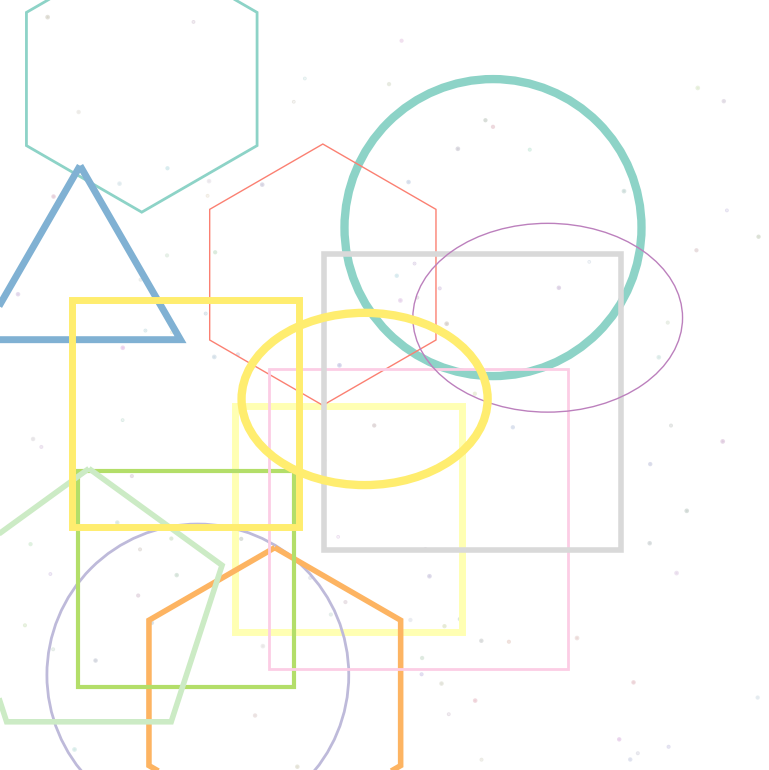[{"shape": "hexagon", "thickness": 1, "radius": 0.86, "center": [0.184, 0.897]}, {"shape": "circle", "thickness": 3, "radius": 0.96, "center": [0.64, 0.704]}, {"shape": "square", "thickness": 2.5, "radius": 0.74, "center": [0.453, 0.326]}, {"shape": "circle", "thickness": 1, "radius": 0.98, "center": [0.257, 0.123]}, {"shape": "hexagon", "thickness": 0.5, "radius": 0.85, "center": [0.419, 0.643]}, {"shape": "triangle", "thickness": 2.5, "radius": 0.75, "center": [0.104, 0.634]}, {"shape": "hexagon", "thickness": 2, "radius": 0.94, "center": [0.357, 0.1]}, {"shape": "square", "thickness": 1.5, "radius": 0.7, "center": [0.241, 0.248]}, {"shape": "square", "thickness": 1, "radius": 0.97, "center": [0.544, 0.326]}, {"shape": "square", "thickness": 2, "radius": 0.96, "center": [0.614, 0.478]}, {"shape": "oval", "thickness": 0.5, "radius": 0.88, "center": [0.711, 0.587]}, {"shape": "pentagon", "thickness": 2, "radius": 0.91, "center": [0.115, 0.21]}, {"shape": "oval", "thickness": 3, "radius": 0.8, "center": [0.474, 0.482]}, {"shape": "square", "thickness": 2.5, "radius": 0.74, "center": [0.241, 0.463]}]